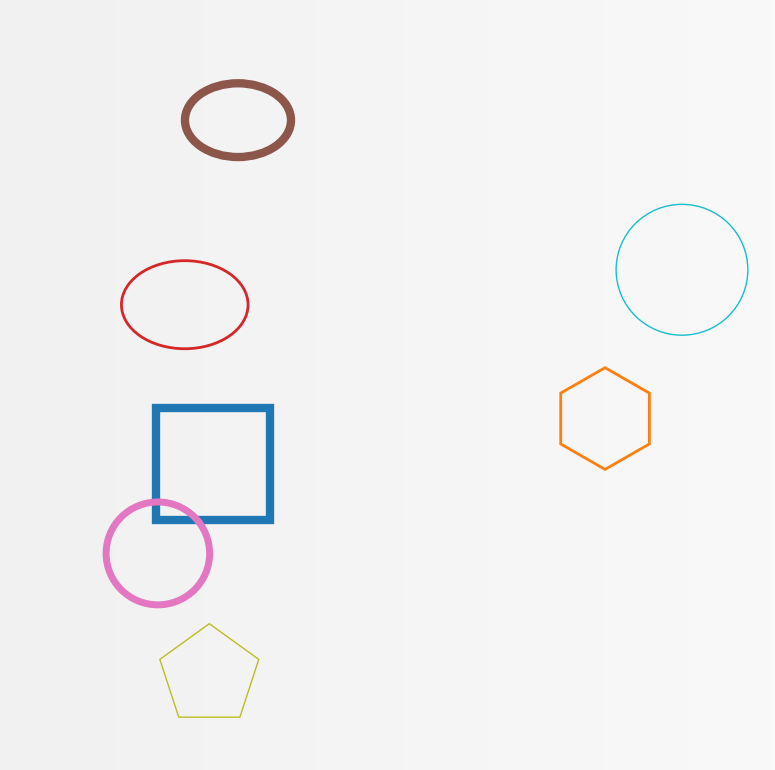[{"shape": "square", "thickness": 3, "radius": 0.37, "center": [0.275, 0.397]}, {"shape": "hexagon", "thickness": 1, "radius": 0.33, "center": [0.781, 0.456]}, {"shape": "oval", "thickness": 1, "radius": 0.41, "center": [0.238, 0.604]}, {"shape": "oval", "thickness": 3, "radius": 0.34, "center": [0.307, 0.844]}, {"shape": "circle", "thickness": 2.5, "radius": 0.33, "center": [0.204, 0.281]}, {"shape": "pentagon", "thickness": 0.5, "radius": 0.34, "center": [0.27, 0.123]}, {"shape": "circle", "thickness": 0.5, "radius": 0.42, "center": [0.88, 0.65]}]